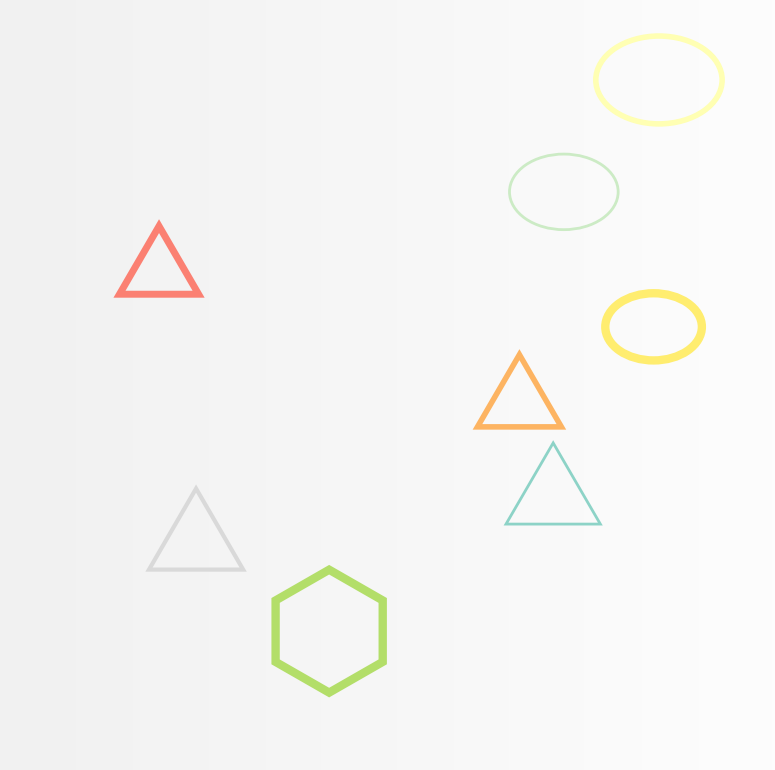[{"shape": "triangle", "thickness": 1, "radius": 0.35, "center": [0.714, 0.355]}, {"shape": "oval", "thickness": 2, "radius": 0.41, "center": [0.85, 0.896]}, {"shape": "triangle", "thickness": 2.5, "radius": 0.29, "center": [0.205, 0.647]}, {"shape": "triangle", "thickness": 2, "radius": 0.31, "center": [0.67, 0.477]}, {"shape": "hexagon", "thickness": 3, "radius": 0.4, "center": [0.425, 0.18]}, {"shape": "triangle", "thickness": 1.5, "radius": 0.35, "center": [0.253, 0.295]}, {"shape": "oval", "thickness": 1, "radius": 0.35, "center": [0.728, 0.751]}, {"shape": "oval", "thickness": 3, "radius": 0.31, "center": [0.843, 0.576]}]